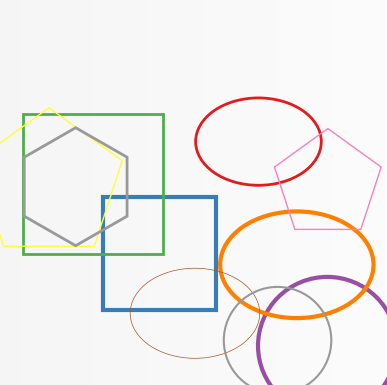[{"shape": "oval", "thickness": 2, "radius": 0.81, "center": [0.667, 0.632]}, {"shape": "square", "thickness": 3, "radius": 0.73, "center": [0.412, 0.342]}, {"shape": "square", "thickness": 2, "radius": 0.9, "center": [0.241, 0.522]}, {"shape": "circle", "thickness": 3, "radius": 0.89, "center": [0.845, 0.102]}, {"shape": "oval", "thickness": 3, "radius": 0.99, "center": [0.766, 0.312]}, {"shape": "pentagon", "thickness": 1, "radius": 0.99, "center": [0.126, 0.521]}, {"shape": "oval", "thickness": 0.5, "radius": 0.84, "center": [0.503, 0.186]}, {"shape": "pentagon", "thickness": 1, "radius": 0.72, "center": [0.846, 0.521]}, {"shape": "circle", "thickness": 1.5, "radius": 0.69, "center": [0.716, 0.116]}, {"shape": "hexagon", "thickness": 2, "radius": 0.77, "center": [0.195, 0.515]}]